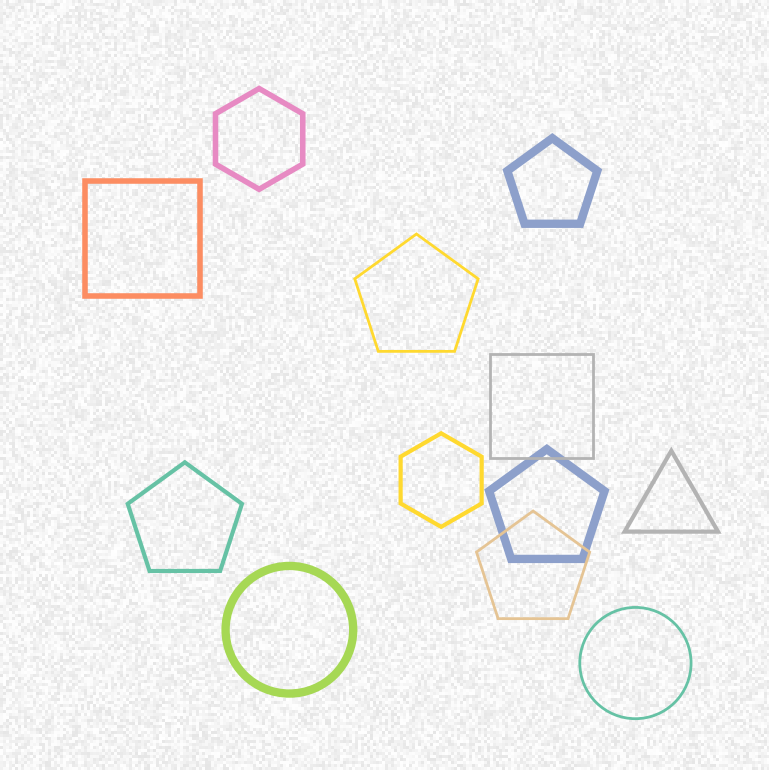[{"shape": "circle", "thickness": 1, "radius": 0.36, "center": [0.825, 0.139]}, {"shape": "pentagon", "thickness": 1.5, "radius": 0.39, "center": [0.24, 0.322]}, {"shape": "square", "thickness": 2, "radius": 0.37, "center": [0.185, 0.69]}, {"shape": "pentagon", "thickness": 3, "radius": 0.39, "center": [0.71, 0.338]}, {"shape": "pentagon", "thickness": 3, "radius": 0.31, "center": [0.717, 0.759]}, {"shape": "hexagon", "thickness": 2, "radius": 0.33, "center": [0.337, 0.82]}, {"shape": "circle", "thickness": 3, "radius": 0.41, "center": [0.376, 0.182]}, {"shape": "pentagon", "thickness": 1, "radius": 0.42, "center": [0.541, 0.612]}, {"shape": "hexagon", "thickness": 1.5, "radius": 0.3, "center": [0.573, 0.377]}, {"shape": "pentagon", "thickness": 1, "radius": 0.39, "center": [0.692, 0.259]}, {"shape": "square", "thickness": 1, "radius": 0.34, "center": [0.703, 0.473]}, {"shape": "triangle", "thickness": 1.5, "radius": 0.35, "center": [0.872, 0.345]}]